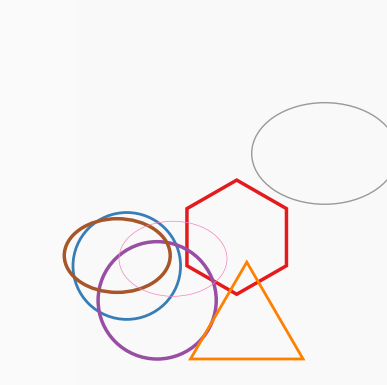[{"shape": "hexagon", "thickness": 2.5, "radius": 0.74, "center": [0.611, 0.384]}, {"shape": "circle", "thickness": 2, "radius": 0.69, "center": [0.327, 0.309]}, {"shape": "circle", "thickness": 2.5, "radius": 0.76, "center": [0.406, 0.22]}, {"shape": "triangle", "thickness": 2, "radius": 0.84, "center": [0.637, 0.151]}, {"shape": "oval", "thickness": 2.5, "radius": 0.68, "center": [0.303, 0.336]}, {"shape": "oval", "thickness": 0.5, "radius": 0.7, "center": [0.447, 0.328]}, {"shape": "oval", "thickness": 1, "radius": 0.94, "center": [0.838, 0.601]}]